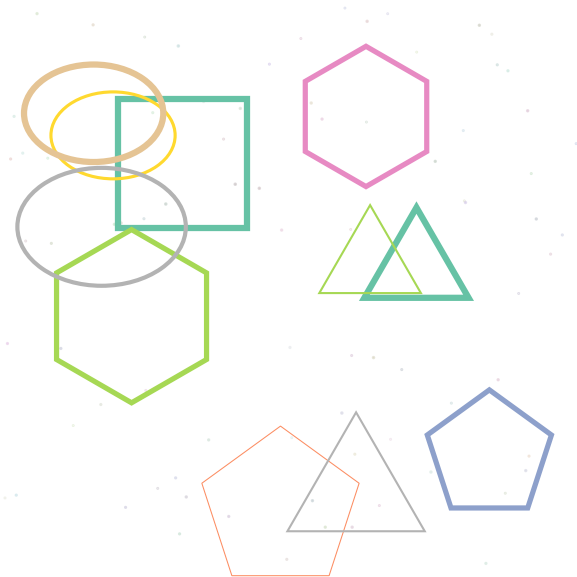[{"shape": "triangle", "thickness": 3, "radius": 0.52, "center": [0.721, 0.536]}, {"shape": "square", "thickness": 3, "radius": 0.56, "center": [0.316, 0.716]}, {"shape": "pentagon", "thickness": 0.5, "radius": 0.72, "center": [0.486, 0.118]}, {"shape": "pentagon", "thickness": 2.5, "radius": 0.57, "center": [0.847, 0.211]}, {"shape": "hexagon", "thickness": 2.5, "radius": 0.61, "center": [0.634, 0.798]}, {"shape": "hexagon", "thickness": 2.5, "radius": 0.75, "center": [0.228, 0.452]}, {"shape": "triangle", "thickness": 1, "radius": 0.51, "center": [0.641, 0.542]}, {"shape": "oval", "thickness": 1.5, "radius": 0.54, "center": [0.196, 0.765]}, {"shape": "oval", "thickness": 3, "radius": 0.6, "center": [0.162, 0.803]}, {"shape": "triangle", "thickness": 1, "radius": 0.69, "center": [0.617, 0.148]}, {"shape": "oval", "thickness": 2, "radius": 0.73, "center": [0.176, 0.606]}]